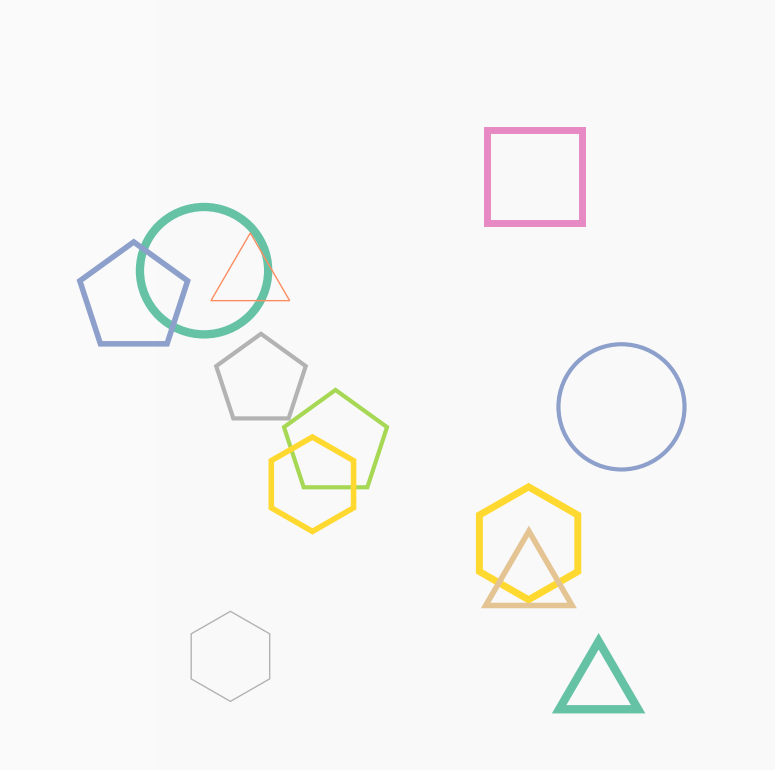[{"shape": "triangle", "thickness": 3, "radius": 0.29, "center": [0.772, 0.108]}, {"shape": "circle", "thickness": 3, "radius": 0.41, "center": [0.263, 0.648]}, {"shape": "triangle", "thickness": 0.5, "radius": 0.29, "center": [0.323, 0.639]}, {"shape": "pentagon", "thickness": 2, "radius": 0.37, "center": [0.173, 0.613]}, {"shape": "circle", "thickness": 1.5, "radius": 0.41, "center": [0.802, 0.472]}, {"shape": "square", "thickness": 2.5, "radius": 0.3, "center": [0.69, 0.771]}, {"shape": "pentagon", "thickness": 1.5, "radius": 0.35, "center": [0.433, 0.424]}, {"shape": "hexagon", "thickness": 2, "radius": 0.31, "center": [0.403, 0.371]}, {"shape": "hexagon", "thickness": 2.5, "radius": 0.37, "center": [0.682, 0.294]}, {"shape": "triangle", "thickness": 2, "radius": 0.32, "center": [0.682, 0.246]}, {"shape": "pentagon", "thickness": 1.5, "radius": 0.3, "center": [0.337, 0.506]}, {"shape": "hexagon", "thickness": 0.5, "radius": 0.29, "center": [0.297, 0.148]}]